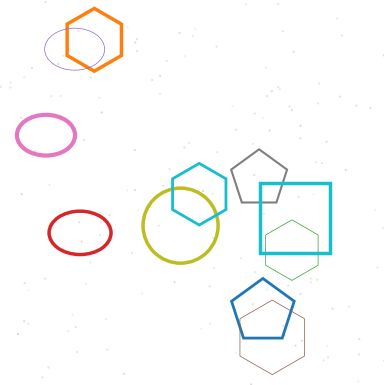[{"shape": "pentagon", "thickness": 2, "radius": 0.43, "center": [0.683, 0.191]}, {"shape": "hexagon", "thickness": 2.5, "radius": 0.41, "center": [0.245, 0.897]}, {"shape": "hexagon", "thickness": 0.5, "radius": 0.39, "center": [0.758, 0.35]}, {"shape": "oval", "thickness": 2.5, "radius": 0.4, "center": [0.208, 0.395]}, {"shape": "oval", "thickness": 0.5, "radius": 0.39, "center": [0.194, 0.872]}, {"shape": "hexagon", "thickness": 0.5, "radius": 0.48, "center": [0.707, 0.124]}, {"shape": "oval", "thickness": 3, "radius": 0.38, "center": [0.119, 0.649]}, {"shape": "pentagon", "thickness": 1.5, "radius": 0.38, "center": [0.673, 0.536]}, {"shape": "circle", "thickness": 2.5, "radius": 0.49, "center": [0.469, 0.414]}, {"shape": "hexagon", "thickness": 2, "radius": 0.4, "center": [0.518, 0.496]}, {"shape": "square", "thickness": 2.5, "radius": 0.46, "center": [0.766, 0.434]}]